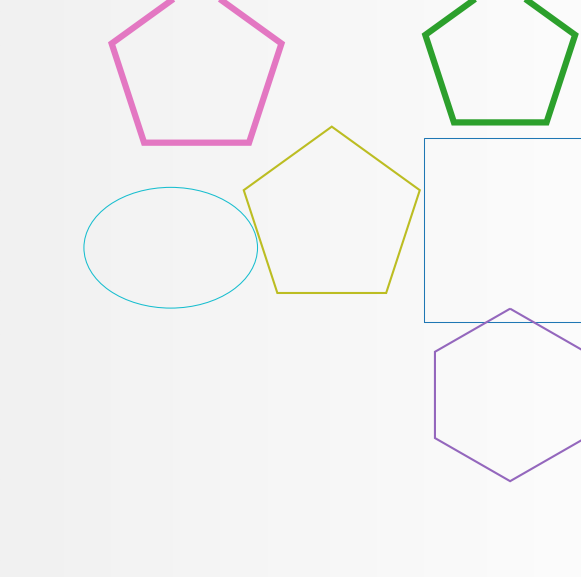[{"shape": "square", "thickness": 0.5, "radius": 0.8, "center": [0.889, 0.601]}, {"shape": "pentagon", "thickness": 3, "radius": 0.68, "center": [0.861, 0.897]}, {"shape": "hexagon", "thickness": 1, "radius": 0.75, "center": [0.878, 0.315]}, {"shape": "pentagon", "thickness": 3, "radius": 0.77, "center": [0.338, 0.876]}, {"shape": "pentagon", "thickness": 1, "radius": 0.8, "center": [0.571, 0.621]}, {"shape": "oval", "thickness": 0.5, "radius": 0.75, "center": [0.294, 0.57]}]